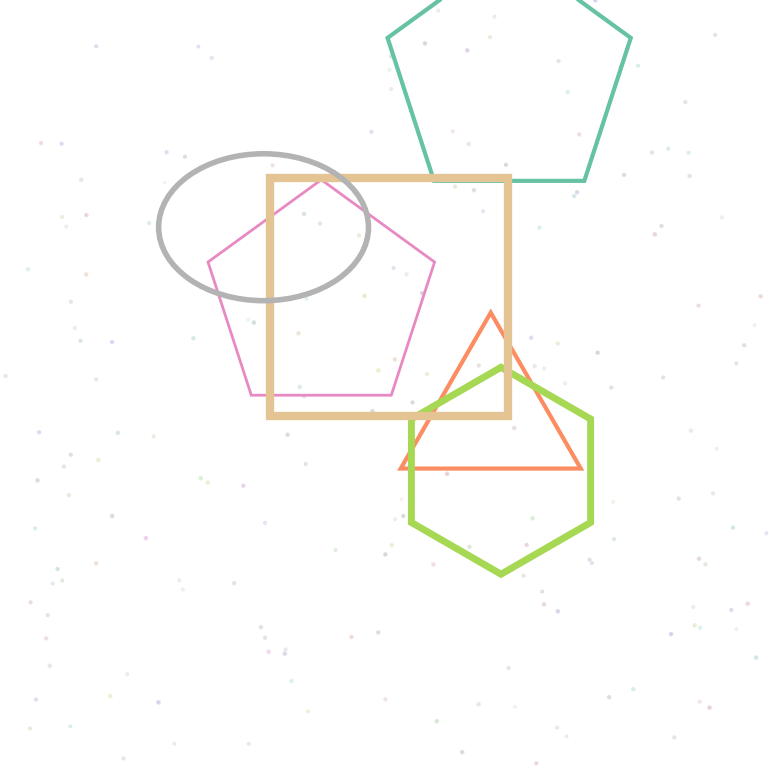[{"shape": "pentagon", "thickness": 1.5, "radius": 0.83, "center": [0.661, 0.899]}, {"shape": "triangle", "thickness": 1.5, "radius": 0.68, "center": [0.637, 0.459]}, {"shape": "pentagon", "thickness": 1, "radius": 0.77, "center": [0.417, 0.612]}, {"shape": "hexagon", "thickness": 2.5, "radius": 0.67, "center": [0.651, 0.389]}, {"shape": "square", "thickness": 3, "radius": 0.77, "center": [0.505, 0.614]}, {"shape": "oval", "thickness": 2, "radius": 0.68, "center": [0.342, 0.705]}]